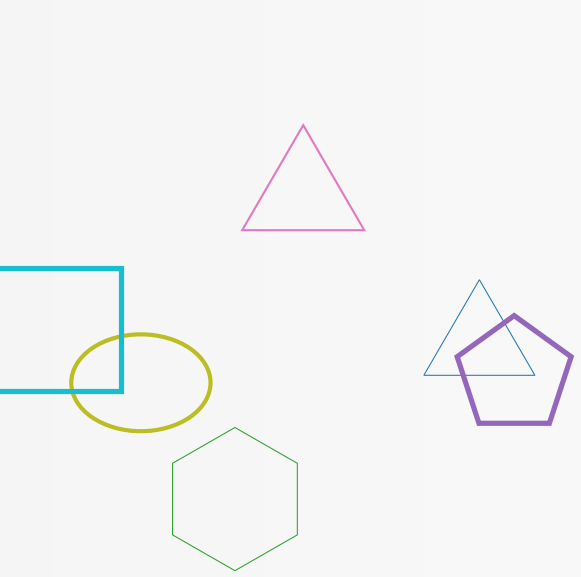[{"shape": "triangle", "thickness": 0.5, "radius": 0.55, "center": [0.825, 0.404]}, {"shape": "hexagon", "thickness": 0.5, "radius": 0.62, "center": [0.404, 0.135]}, {"shape": "pentagon", "thickness": 2.5, "radius": 0.52, "center": [0.885, 0.35]}, {"shape": "triangle", "thickness": 1, "radius": 0.61, "center": [0.522, 0.661]}, {"shape": "oval", "thickness": 2, "radius": 0.6, "center": [0.242, 0.336]}, {"shape": "square", "thickness": 2.5, "radius": 0.53, "center": [0.101, 0.428]}]